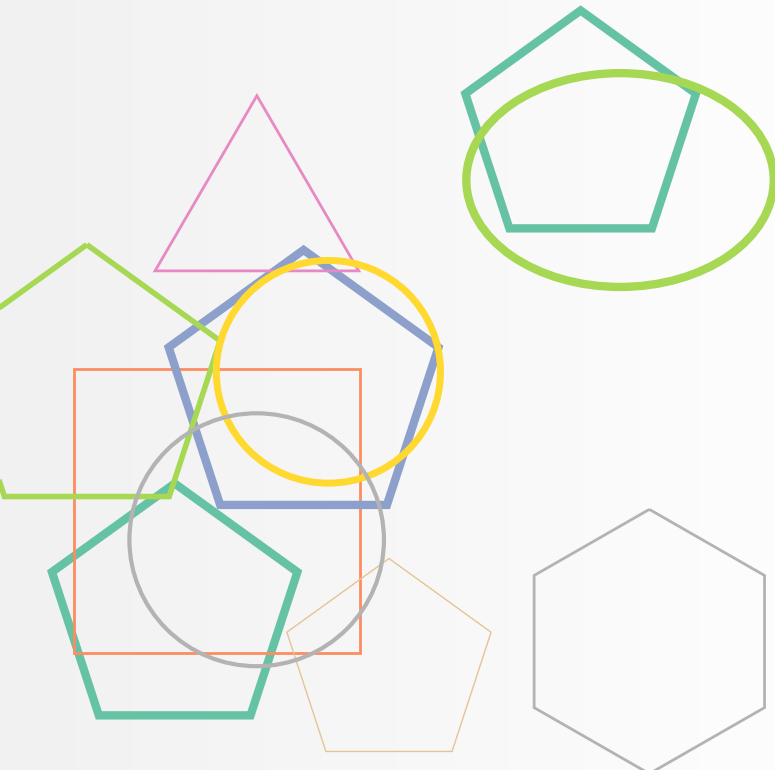[{"shape": "pentagon", "thickness": 3, "radius": 0.78, "center": [0.749, 0.83]}, {"shape": "pentagon", "thickness": 3, "radius": 0.83, "center": [0.225, 0.206]}, {"shape": "square", "thickness": 1, "radius": 0.92, "center": [0.28, 0.336]}, {"shape": "pentagon", "thickness": 3, "radius": 0.92, "center": [0.392, 0.492]}, {"shape": "triangle", "thickness": 1, "radius": 0.76, "center": [0.331, 0.724]}, {"shape": "pentagon", "thickness": 2, "radius": 0.9, "center": [0.112, 0.501]}, {"shape": "oval", "thickness": 3, "radius": 0.99, "center": [0.8, 0.766]}, {"shape": "circle", "thickness": 2.5, "radius": 0.72, "center": [0.424, 0.517]}, {"shape": "pentagon", "thickness": 0.5, "radius": 0.69, "center": [0.502, 0.136]}, {"shape": "hexagon", "thickness": 1, "radius": 0.86, "center": [0.838, 0.167]}, {"shape": "circle", "thickness": 1.5, "radius": 0.82, "center": [0.331, 0.299]}]